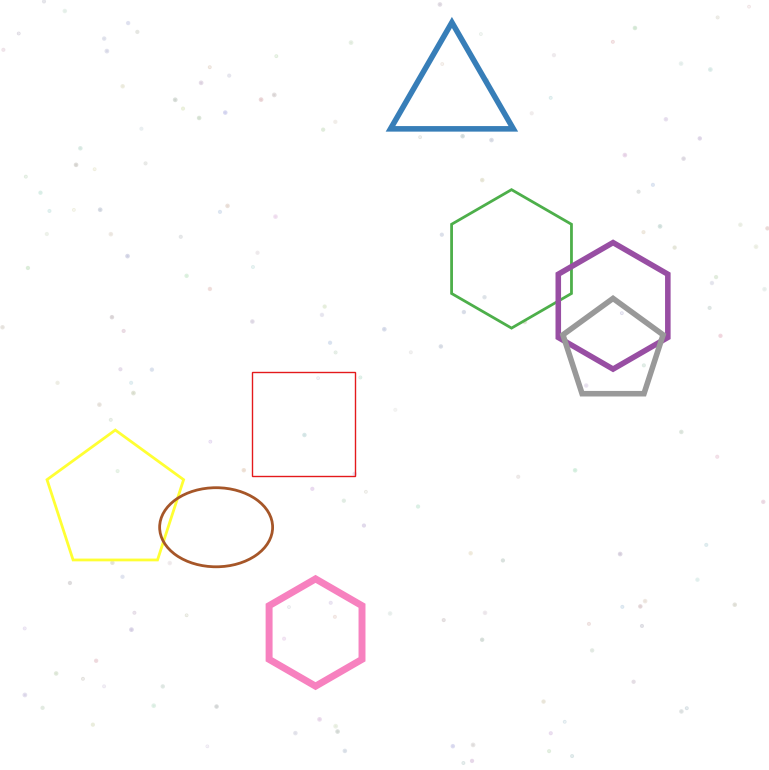[{"shape": "square", "thickness": 0.5, "radius": 0.34, "center": [0.394, 0.45]}, {"shape": "triangle", "thickness": 2, "radius": 0.46, "center": [0.587, 0.879]}, {"shape": "hexagon", "thickness": 1, "radius": 0.45, "center": [0.664, 0.664]}, {"shape": "hexagon", "thickness": 2, "radius": 0.41, "center": [0.796, 0.603]}, {"shape": "pentagon", "thickness": 1, "radius": 0.47, "center": [0.15, 0.348]}, {"shape": "oval", "thickness": 1, "radius": 0.37, "center": [0.281, 0.315]}, {"shape": "hexagon", "thickness": 2.5, "radius": 0.35, "center": [0.41, 0.179]}, {"shape": "pentagon", "thickness": 2, "radius": 0.34, "center": [0.796, 0.544]}]